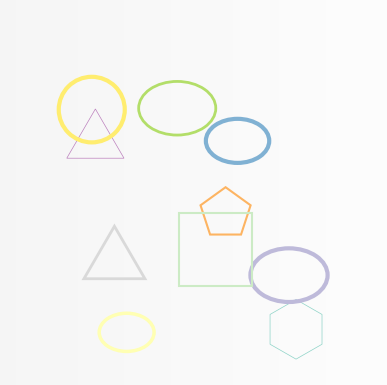[{"shape": "hexagon", "thickness": 0.5, "radius": 0.39, "center": [0.764, 0.145]}, {"shape": "oval", "thickness": 2.5, "radius": 0.35, "center": [0.327, 0.137]}, {"shape": "oval", "thickness": 3, "radius": 0.5, "center": [0.746, 0.285]}, {"shape": "oval", "thickness": 3, "radius": 0.41, "center": [0.613, 0.634]}, {"shape": "pentagon", "thickness": 1.5, "radius": 0.34, "center": [0.582, 0.446]}, {"shape": "oval", "thickness": 2, "radius": 0.5, "center": [0.457, 0.719]}, {"shape": "triangle", "thickness": 2, "radius": 0.45, "center": [0.295, 0.321]}, {"shape": "triangle", "thickness": 0.5, "radius": 0.43, "center": [0.246, 0.632]}, {"shape": "square", "thickness": 1.5, "radius": 0.47, "center": [0.556, 0.351]}, {"shape": "circle", "thickness": 3, "radius": 0.43, "center": [0.237, 0.715]}]